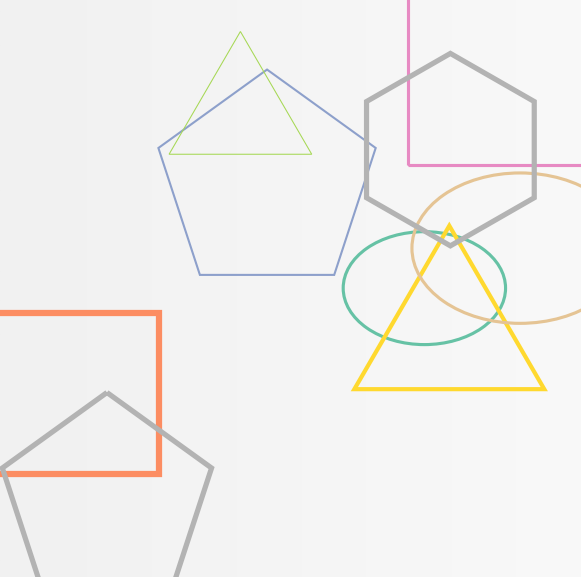[{"shape": "oval", "thickness": 1.5, "radius": 0.7, "center": [0.73, 0.5]}, {"shape": "square", "thickness": 3, "radius": 0.7, "center": [0.133, 0.317]}, {"shape": "pentagon", "thickness": 1, "radius": 0.98, "center": [0.459, 0.682]}, {"shape": "square", "thickness": 1.5, "radius": 0.77, "center": [0.856, 0.868]}, {"shape": "triangle", "thickness": 0.5, "radius": 0.71, "center": [0.414, 0.803]}, {"shape": "triangle", "thickness": 2, "radius": 0.94, "center": [0.773, 0.42]}, {"shape": "oval", "thickness": 1.5, "radius": 0.93, "center": [0.895, 0.569]}, {"shape": "pentagon", "thickness": 2.5, "radius": 0.95, "center": [0.184, 0.13]}, {"shape": "hexagon", "thickness": 2.5, "radius": 0.83, "center": [0.775, 0.74]}]